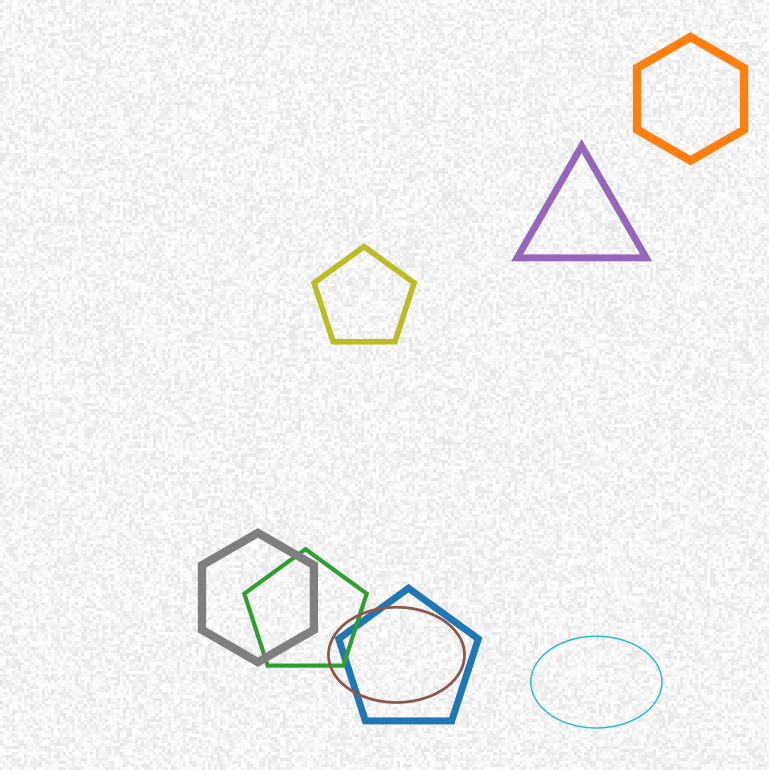[{"shape": "pentagon", "thickness": 2.5, "radius": 0.48, "center": [0.531, 0.141]}, {"shape": "hexagon", "thickness": 3, "radius": 0.4, "center": [0.897, 0.872]}, {"shape": "pentagon", "thickness": 1.5, "radius": 0.42, "center": [0.397, 0.203]}, {"shape": "triangle", "thickness": 2.5, "radius": 0.48, "center": [0.755, 0.714]}, {"shape": "oval", "thickness": 1, "radius": 0.44, "center": [0.515, 0.15]}, {"shape": "hexagon", "thickness": 3, "radius": 0.42, "center": [0.335, 0.224]}, {"shape": "pentagon", "thickness": 2, "radius": 0.34, "center": [0.473, 0.611]}, {"shape": "oval", "thickness": 0.5, "radius": 0.43, "center": [0.775, 0.114]}]